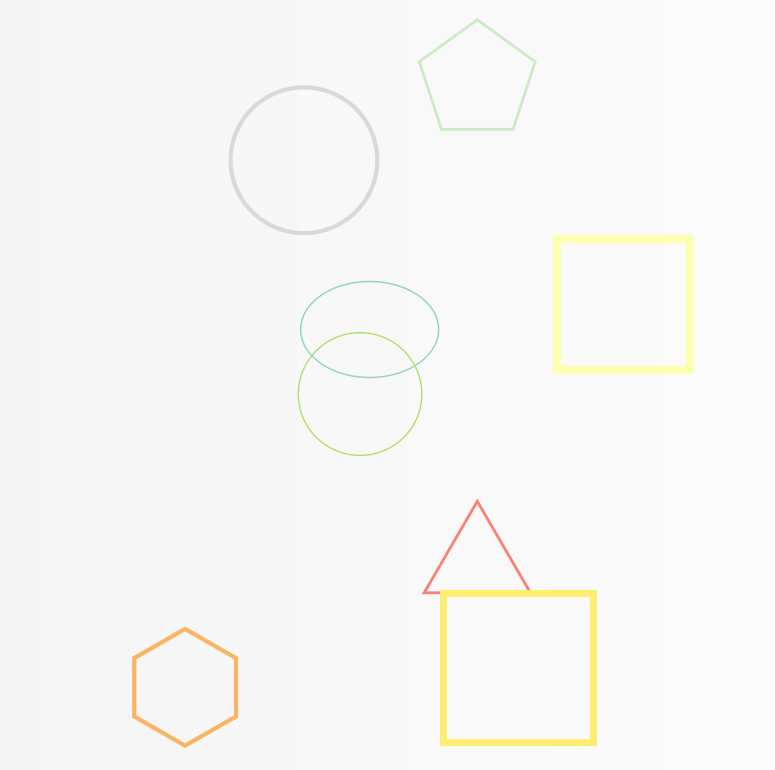[{"shape": "oval", "thickness": 0.5, "radius": 0.45, "center": [0.477, 0.572]}, {"shape": "square", "thickness": 3, "radius": 0.43, "center": [0.804, 0.605]}, {"shape": "triangle", "thickness": 1, "radius": 0.4, "center": [0.616, 0.27]}, {"shape": "hexagon", "thickness": 1.5, "radius": 0.38, "center": [0.239, 0.107]}, {"shape": "circle", "thickness": 0.5, "radius": 0.4, "center": [0.465, 0.488]}, {"shape": "circle", "thickness": 1.5, "radius": 0.47, "center": [0.392, 0.792]}, {"shape": "pentagon", "thickness": 1, "radius": 0.39, "center": [0.616, 0.896]}, {"shape": "square", "thickness": 2.5, "radius": 0.48, "center": [0.668, 0.133]}]